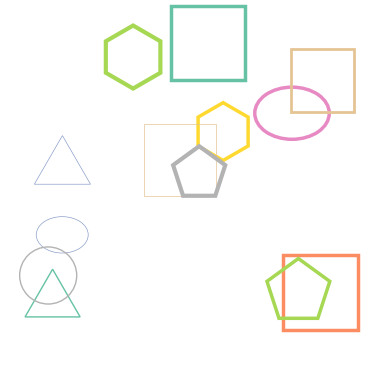[{"shape": "triangle", "thickness": 1, "radius": 0.41, "center": [0.137, 0.218]}, {"shape": "square", "thickness": 2.5, "radius": 0.48, "center": [0.541, 0.888]}, {"shape": "square", "thickness": 2.5, "radius": 0.49, "center": [0.833, 0.24]}, {"shape": "triangle", "thickness": 0.5, "radius": 0.42, "center": [0.162, 0.564]}, {"shape": "oval", "thickness": 0.5, "radius": 0.34, "center": [0.162, 0.39]}, {"shape": "oval", "thickness": 2.5, "radius": 0.48, "center": [0.758, 0.706]}, {"shape": "pentagon", "thickness": 2.5, "radius": 0.43, "center": [0.775, 0.243]}, {"shape": "hexagon", "thickness": 3, "radius": 0.41, "center": [0.346, 0.852]}, {"shape": "hexagon", "thickness": 2.5, "radius": 0.38, "center": [0.58, 0.658]}, {"shape": "square", "thickness": 2, "radius": 0.41, "center": [0.838, 0.79]}, {"shape": "square", "thickness": 0.5, "radius": 0.47, "center": [0.467, 0.585]}, {"shape": "pentagon", "thickness": 3, "radius": 0.36, "center": [0.517, 0.549]}, {"shape": "circle", "thickness": 1, "radius": 0.37, "center": [0.125, 0.284]}]